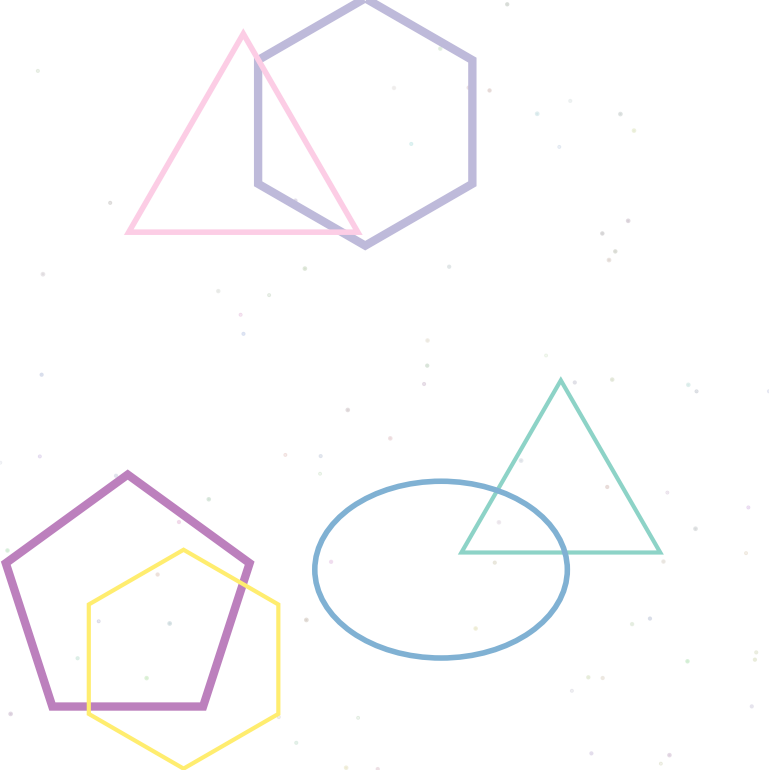[{"shape": "triangle", "thickness": 1.5, "radius": 0.75, "center": [0.728, 0.357]}, {"shape": "hexagon", "thickness": 3, "radius": 0.8, "center": [0.474, 0.842]}, {"shape": "oval", "thickness": 2, "radius": 0.82, "center": [0.573, 0.26]}, {"shape": "triangle", "thickness": 2, "radius": 0.86, "center": [0.316, 0.784]}, {"shape": "pentagon", "thickness": 3, "radius": 0.83, "center": [0.166, 0.217]}, {"shape": "hexagon", "thickness": 1.5, "radius": 0.71, "center": [0.238, 0.144]}]